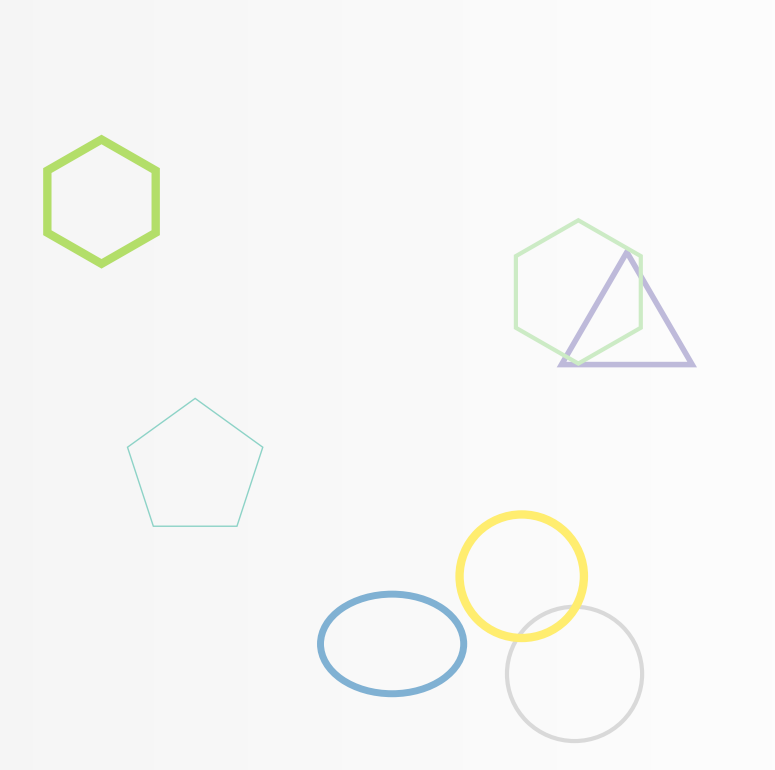[{"shape": "pentagon", "thickness": 0.5, "radius": 0.46, "center": [0.252, 0.391]}, {"shape": "triangle", "thickness": 2, "radius": 0.49, "center": [0.809, 0.575]}, {"shape": "oval", "thickness": 2.5, "radius": 0.46, "center": [0.506, 0.164]}, {"shape": "hexagon", "thickness": 3, "radius": 0.4, "center": [0.131, 0.738]}, {"shape": "circle", "thickness": 1.5, "radius": 0.44, "center": [0.741, 0.125]}, {"shape": "hexagon", "thickness": 1.5, "radius": 0.47, "center": [0.746, 0.621]}, {"shape": "circle", "thickness": 3, "radius": 0.4, "center": [0.673, 0.252]}]